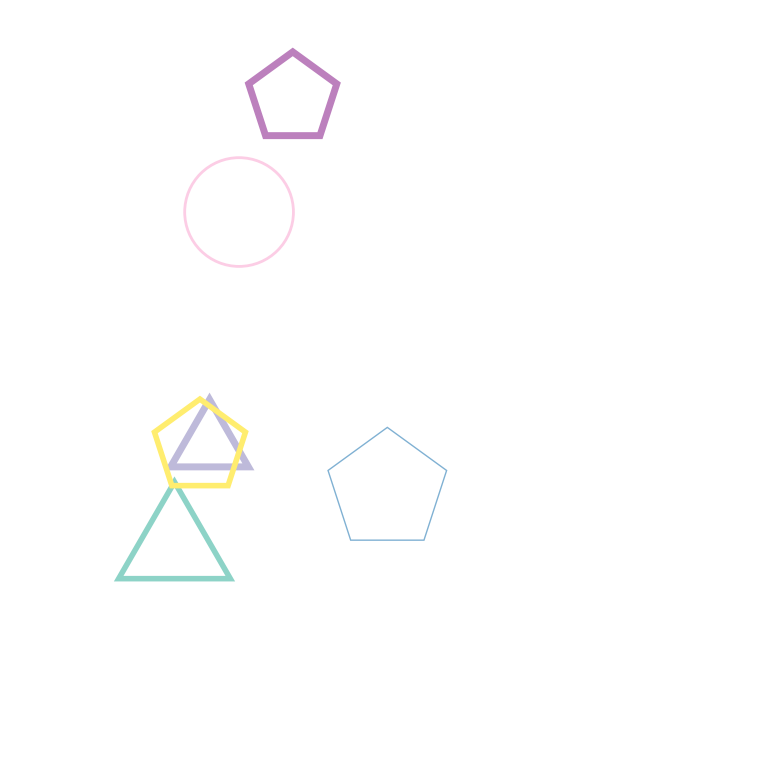[{"shape": "triangle", "thickness": 2, "radius": 0.42, "center": [0.227, 0.29]}, {"shape": "triangle", "thickness": 2.5, "radius": 0.29, "center": [0.272, 0.423]}, {"shape": "pentagon", "thickness": 0.5, "radius": 0.4, "center": [0.503, 0.364]}, {"shape": "circle", "thickness": 1, "radius": 0.35, "center": [0.31, 0.725]}, {"shape": "pentagon", "thickness": 2.5, "radius": 0.3, "center": [0.38, 0.872]}, {"shape": "pentagon", "thickness": 2, "radius": 0.31, "center": [0.26, 0.42]}]